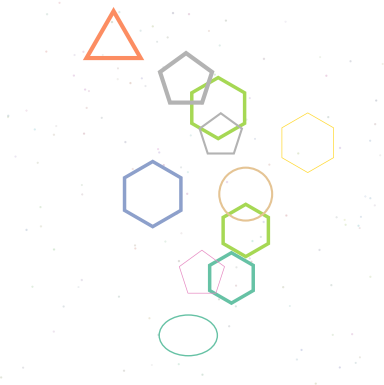[{"shape": "oval", "thickness": 1, "radius": 0.38, "center": [0.489, 0.129]}, {"shape": "hexagon", "thickness": 2.5, "radius": 0.33, "center": [0.601, 0.278]}, {"shape": "triangle", "thickness": 3, "radius": 0.41, "center": [0.295, 0.89]}, {"shape": "hexagon", "thickness": 2.5, "radius": 0.42, "center": [0.397, 0.496]}, {"shape": "pentagon", "thickness": 0.5, "radius": 0.31, "center": [0.524, 0.288]}, {"shape": "hexagon", "thickness": 2.5, "radius": 0.4, "center": [0.567, 0.719]}, {"shape": "hexagon", "thickness": 2.5, "radius": 0.34, "center": [0.638, 0.401]}, {"shape": "hexagon", "thickness": 0.5, "radius": 0.39, "center": [0.799, 0.629]}, {"shape": "circle", "thickness": 1.5, "radius": 0.34, "center": [0.638, 0.496]}, {"shape": "pentagon", "thickness": 1.5, "radius": 0.29, "center": [0.573, 0.648]}, {"shape": "pentagon", "thickness": 3, "radius": 0.36, "center": [0.483, 0.791]}]